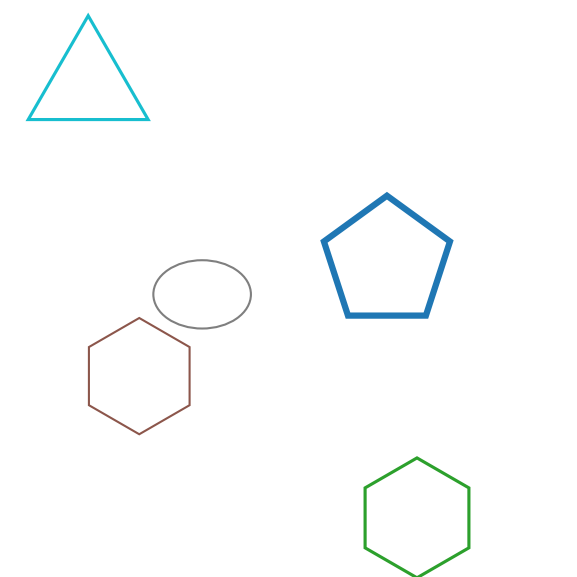[{"shape": "pentagon", "thickness": 3, "radius": 0.57, "center": [0.67, 0.545]}, {"shape": "hexagon", "thickness": 1.5, "radius": 0.52, "center": [0.722, 0.102]}, {"shape": "hexagon", "thickness": 1, "radius": 0.5, "center": [0.241, 0.348]}, {"shape": "oval", "thickness": 1, "radius": 0.42, "center": [0.35, 0.489]}, {"shape": "triangle", "thickness": 1.5, "radius": 0.6, "center": [0.153, 0.852]}]